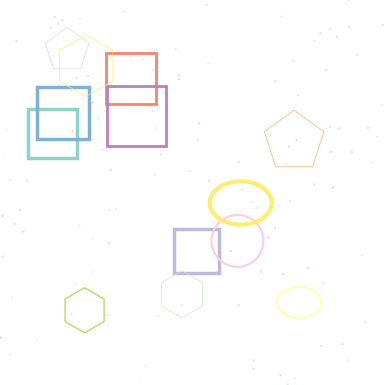[{"shape": "square", "thickness": 2.5, "radius": 0.32, "center": [0.136, 0.652]}, {"shape": "oval", "thickness": 1.5, "radius": 0.29, "center": [0.776, 0.214]}, {"shape": "square", "thickness": 2.5, "radius": 0.29, "center": [0.51, 0.348]}, {"shape": "square", "thickness": 2, "radius": 0.33, "center": [0.34, 0.797]}, {"shape": "square", "thickness": 2.5, "radius": 0.33, "center": [0.163, 0.706]}, {"shape": "pentagon", "thickness": 0.5, "radius": 0.41, "center": [0.764, 0.633]}, {"shape": "hexagon", "thickness": 1, "radius": 0.29, "center": [0.22, 0.194]}, {"shape": "circle", "thickness": 1.5, "radius": 0.34, "center": [0.617, 0.374]}, {"shape": "pentagon", "thickness": 0.5, "radius": 0.3, "center": [0.175, 0.869]}, {"shape": "square", "thickness": 2, "radius": 0.39, "center": [0.354, 0.698]}, {"shape": "hexagon", "thickness": 0.5, "radius": 0.31, "center": [0.473, 0.236]}, {"shape": "oval", "thickness": 3, "radius": 0.4, "center": [0.625, 0.473]}, {"shape": "hexagon", "thickness": 0.5, "radius": 0.4, "center": [0.224, 0.829]}]